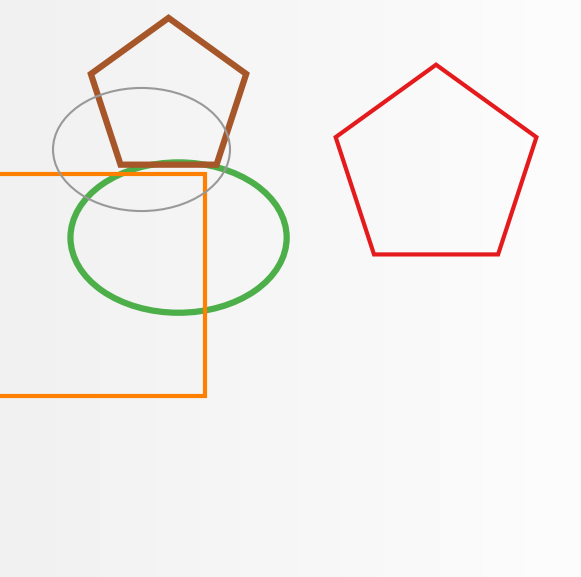[{"shape": "pentagon", "thickness": 2, "radius": 0.91, "center": [0.75, 0.705]}, {"shape": "oval", "thickness": 3, "radius": 0.93, "center": [0.307, 0.588]}, {"shape": "square", "thickness": 2, "radius": 0.96, "center": [0.161, 0.506]}, {"shape": "pentagon", "thickness": 3, "radius": 0.7, "center": [0.29, 0.828]}, {"shape": "oval", "thickness": 1, "radius": 0.76, "center": [0.243, 0.74]}]